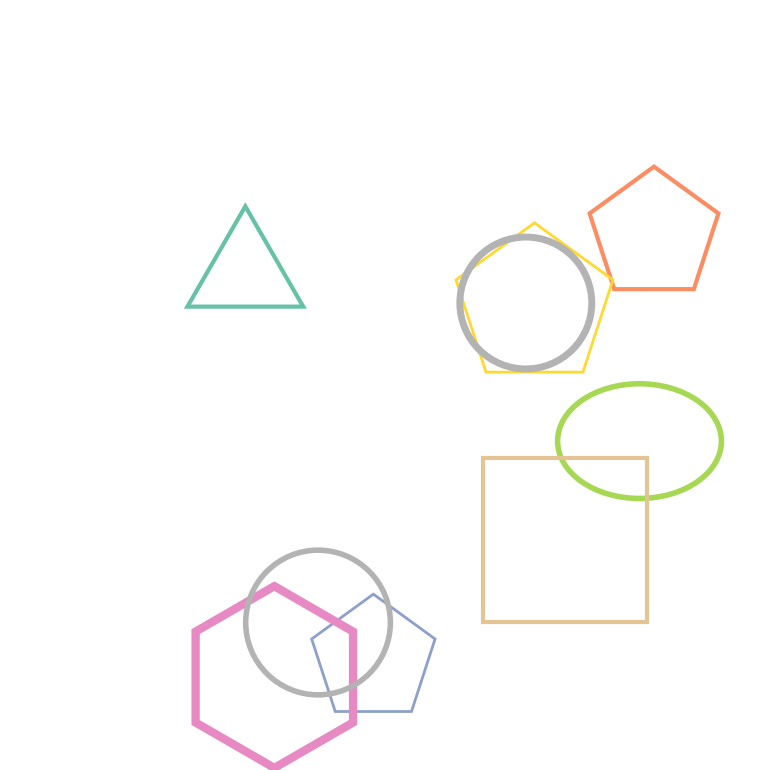[{"shape": "triangle", "thickness": 1.5, "radius": 0.43, "center": [0.319, 0.645]}, {"shape": "pentagon", "thickness": 1.5, "radius": 0.44, "center": [0.849, 0.696]}, {"shape": "pentagon", "thickness": 1, "radius": 0.42, "center": [0.485, 0.144]}, {"shape": "hexagon", "thickness": 3, "radius": 0.59, "center": [0.356, 0.121]}, {"shape": "oval", "thickness": 2, "radius": 0.53, "center": [0.831, 0.427]}, {"shape": "pentagon", "thickness": 1, "radius": 0.54, "center": [0.694, 0.603]}, {"shape": "square", "thickness": 1.5, "radius": 0.53, "center": [0.734, 0.299]}, {"shape": "circle", "thickness": 2.5, "radius": 0.43, "center": [0.683, 0.606]}, {"shape": "circle", "thickness": 2, "radius": 0.47, "center": [0.413, 0.192]}]